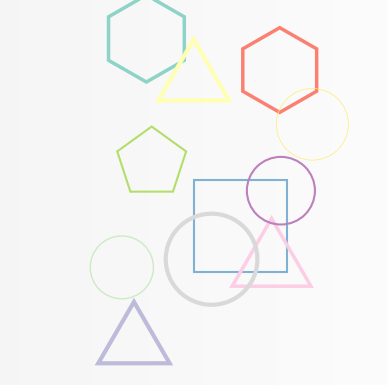[{"shape": "hexagon", "thickness": 2.5, "radius": 0.56, "center": [0.378, 0.9]}, {"shape": "triangle", "thickness": 3, "radius": 0.53, "center": [0.5, 0.792]}, {"shape": "triangle", "thickness": 3, "radius": 0.53, "center": [0.346, 0.11]}, {"shape": "hexagon", "thickness": 2.5, "radius": 0.55, "center": [0.722, 0.818]}, {"shape": "square", "thickness": 1.5, "radius": 0.6, "center": [0.621, 0.412]}, {"shape": "pentagon", "thickness": 1.5, "radius": 0.47, "center": [0.391, 0.578]}, {"shape": "triangle", "thickness": 2.5, "radius": 0.59, "center": [0.701, 0.315]}, {"shape": "circle", "thickness": 3, "radius": 0.59, "center": [0.546, 0.327]}, {"shape": "circle", "thickness": 1.5, "radius": 0.44, "center": [0.725, 0.505]}, {"shape": "circle", "thickness": 1, "radius": 0.41, "center": [0.314, 0.305]}, {"shape": "circle", "thickness": 0.5, "radius": 0.47, "center": [0.806, 0.677]}]